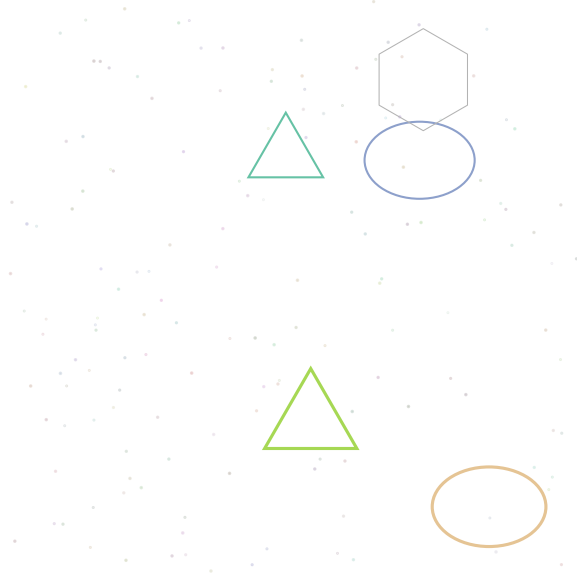[{"shape": "triangle", "thickness": 1, "radius": 0.37, "center": [0.495, 0.729]}, {"shape": "oval", "thickness": 1, "radius": 0.48, "center": [0.727, 0.722]}, {"shape": "triangle", "thickness": 1.5, "radius": 0.46, "center": [0.538, 0.269]}, {"shape": "oval", "thickness": 1.5, "radius": 0.49, "center": [0.847, 0.122]}, {"shape": "hexagon", "thickness": 0.5, "radius": 0.44, "center": [0.733, 0.861]}]